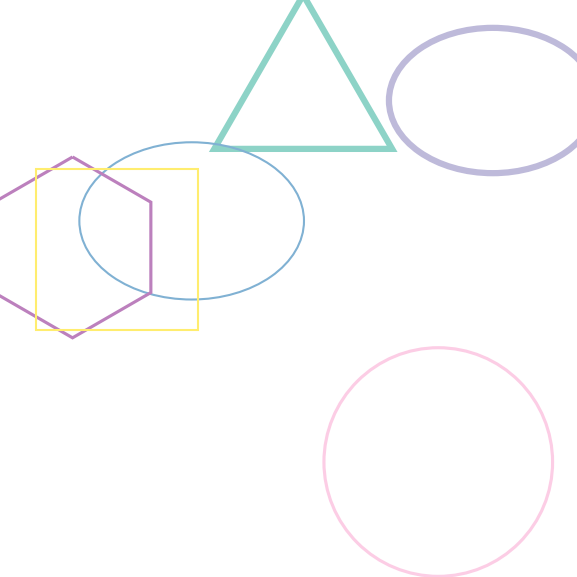[{"shape": "triangle", "thickness": 3, "radius": 0.89, "center": [0.525, 0.83]}, {"shape": "oval", "thickness": 3, "radius": 0.9, "center": [0.853, 0.825]}, {"shape": "oval", "thickness": 1, "radius": 0.97, "center": [0.332, 0.617]}, {"shape": "circle", "thickness": 1.5, "radius": 0.99, "center": [0.759, 0.199]}, {"shape": "hexagon", "thickness": 1.5, "radius": 0.78, "center": [0.126, 0.571]}, {"shape": "square", "thickness": 1, "radius": 0.7, "center": [0.202, 0.567]}]